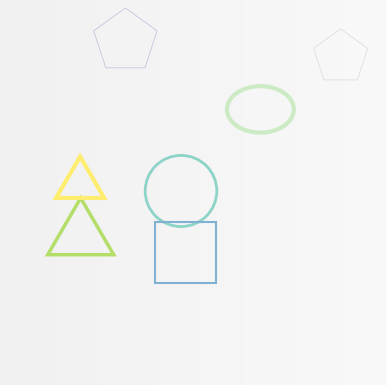[{"shape": "circle", "thickness": 2, "radius": 0.46, "center": [0.467, 0.504]}, {"shape": "pentagon", "thickness": 0.5, "radius": 0.43, "center": [0.324, 0.893]}, {"shape": "square", "thickness": 1.5, "radius": 0.39, "center": [0.479, 0.344]}, {"shape": "triangle", "thickness": 2.5, "radius": 0.49, "center": [0.208, 0.388]}, {"shape": "pentagon", "thickness": 0.5, "radius": 0.37, "center": [0.879, 0.852]}, {"shape": "oval", "thickness": 3, "radius": 0.43, "center": [0.672, 0.716]}, {"shape": "triangle", "thickness": 3, "radius": 0.36, "center": [0.207, 0.522]}]